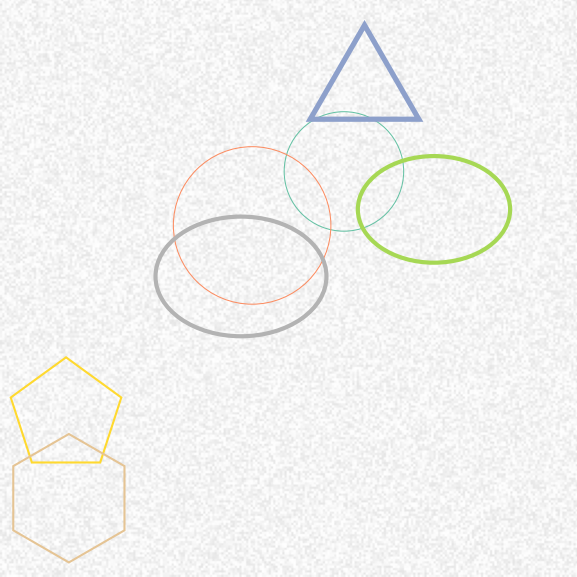[{"shape": "circle", "thickness": 0.5, "radius": 0.52, "center": [0.596, 0.702]}, {"shape": "circle", "thickness": 0.5, "radius": 0.68, "center": [0.437, 0.609]}, {"shape": "triangle", "thickness": 2.5, "radius": 0.54, "center": [0.631, 0.847]}, {"shape": "oval", "thickness": 2, "radius": 0.66, "center": [0.751, 0.637]}, {"shape": "pentagon", "thickness": 1, "radius": 0.5, "center": [0.114, 0.28]}, {"shape": "hexagon", "thickness": 1, "radius": 0.56, "center": [0.119, 0.136]}, {"shape": "oval", "thickness": 2, "radius": 0.74, "center": [0.417, 0.52]}]